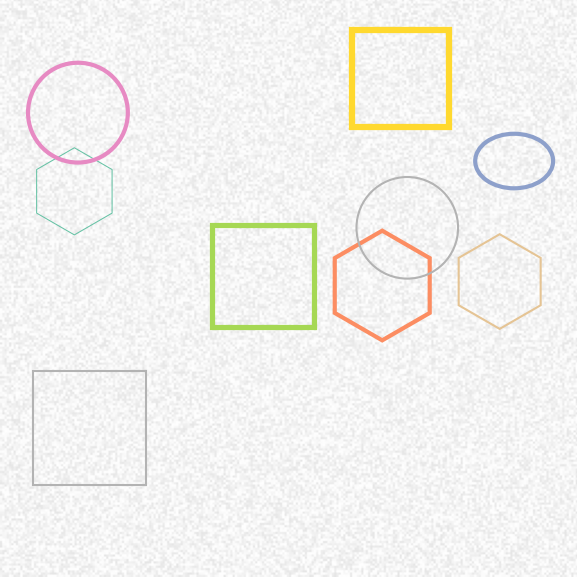[{"shape": "hexagon", "thickness": 0.5, "radius": 0.38, "center": [0.129, 0.668]}, {"shape": "hexagon", "thickness": 2, "radius": 0.47, "center": [0.662, 0.505]}, {"shape": "oval", "thickness": 2, "radius": 0.34, "center": [0.89, 0.72]}, {"shape": "circle", "thickness": 2, "radius": 0.43, "center": [0.135, 0.804]}, {"shape": "square", "thickness": 2.5, "radius": 0.44, "center": [0.456, 0.521]}, {"shape": "square", "thickness": 3, "radius": 0.42, "center": [0.693, 0.863]}, {"shape": "hexagon", "thickness": 1, "radius": 0.41, "center": [0.865, 0.512]}, {"shape": "circle", "thickness": 1, "radius": 0.44, "center": [0.705, 0.605]}, {"shape": "square", "thickness": 1, "radius": 0.49, "center": [0.155, 0.258]}]